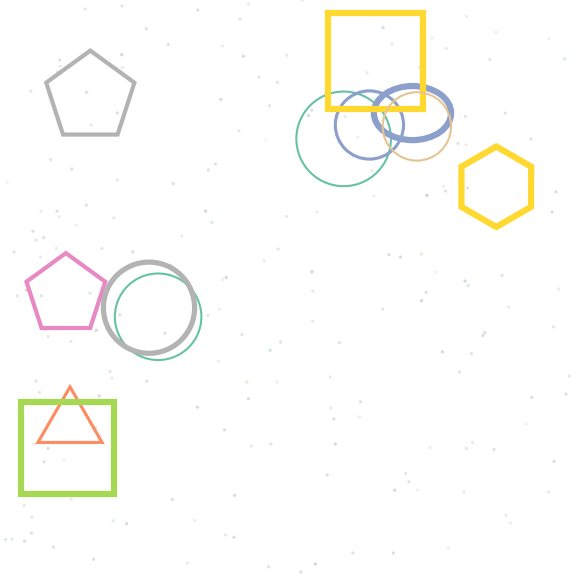[{"shape": "circle", "thickness": 1, "radius": 0.37, "center": [0.274, 0.451]}, {"shape": "circle", "thickness": 1, "radius": 0.41, "center": [0.595, 0.759]}, {"shape": "triangle", "thickness": 1.5, "radius": 0.32, "center": [0.121, 0.265]}, {"shape": "circle", "thickness": 1.5, "radius": 0.3, "center": [0.64, 0.783]}, {"shape": "oval", "thickness": 3, "radius": 0.33, "center": [0.714, 0.803]}, {"shape": "pentagon", "thickness": 2, "radius": 0.36, "center": [0.114, 0.489]}, {"shape": "square", "thickness": 3, "radius": 0.4, "center": [0.117, 0.223]}, {"shape": "hexagon", "thickness": 3, "radius": 0.35, "center": [0.859, 0.676]}, {"shape": "square", "thickness": 3, "radius": 0.41, "center": [0.65, 0.893]}, {"shape": "circle", "thickness": 1, "radius": 0.3, "center": [0.722, 0.78]}, {"shape": "pentagon", "thickness": 2, "radius": 0.4, "center": [0.156, 0.831]}, {"shape": "circle", "thickness": 2.5, "radius": 0.39, "center": [0.258, 0.466]}]